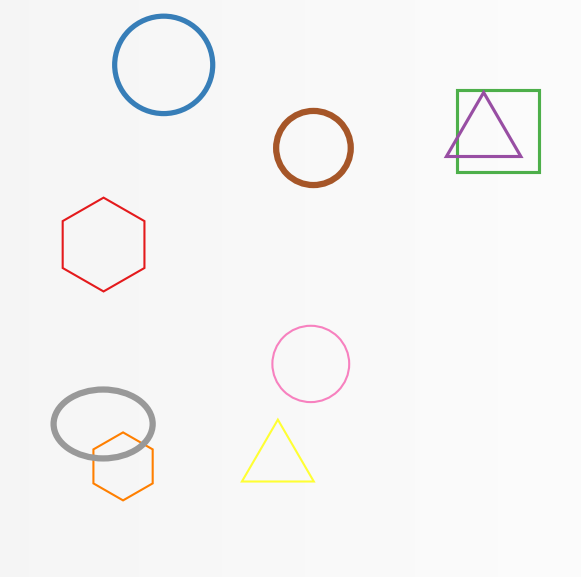[{"shape": "hexagon", "thickness": 1, "radius": 0.41, "center": [0.178, 0.576]}, {"shape": "circle", "thickness": 2.5, "radius": 0.42, "center": [0.282, 0.887]}, {"shape": "square", "thickness": 1.5, "radius": 0.35, "center": [0.856, 0.772]}, {"shape": "triangle", "thickness": 1.5, "radius": 0.37, "center": [0.832, 0.765]}, {"shape": "hexagon", "thickness": 1, "radius": 0.29, "center": [0.212, 0.192]}, {"shape": "triangle", "thickness": 1, "radius": 0.36, "center": [0.478, 0.201]}, {"shape": "circle", "thickness": 3, "radius": 0.32, "center": [0.539, 0.743]}, {"shape": "circle", "thickness": 1, "radius": 0.33, "center": [0.535, 0.369]}, {"shape": "oval", "thickness": 3, "radius": 0.43, "center": [0.177, 0.265]}]